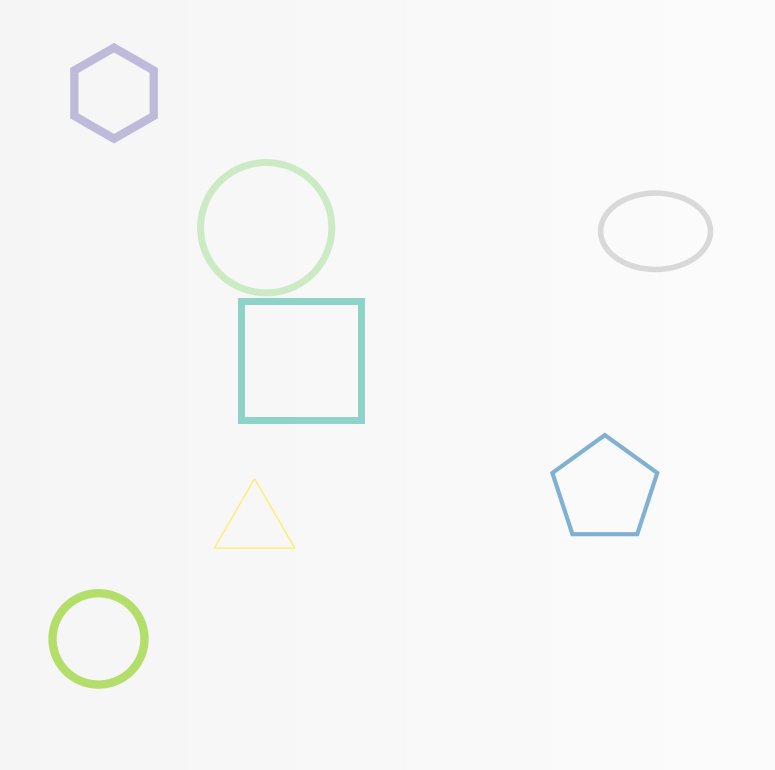[{"shape": "square", "thickness": 2.5, "radius": 0.39, "center": [0.388, 0.532]}, {"shape": "hexagon", "thickness": 3, "radius": 0.3, "center": [0.147, 0.879]}, {"shape": "pentagon", "thickness": 1.5, "radius": 0.36, "center": [0.78, 0.364]}, {"shape": "circle", "thickness": 3, "radius": 0.3, "center": [0.127, 0.17]}, {"shape": "oval", "thickness": 2, "radius": 0.35, "center": [0.846, 0.7]}, {"shape": "circle", "thickness": 2.5, "radius": 0.42, "center": [0.343, 0.704]}, {"shape": "triangle", "thickness": 0.5, "radius": 0.3, "center": [0.328, 0.318]}]